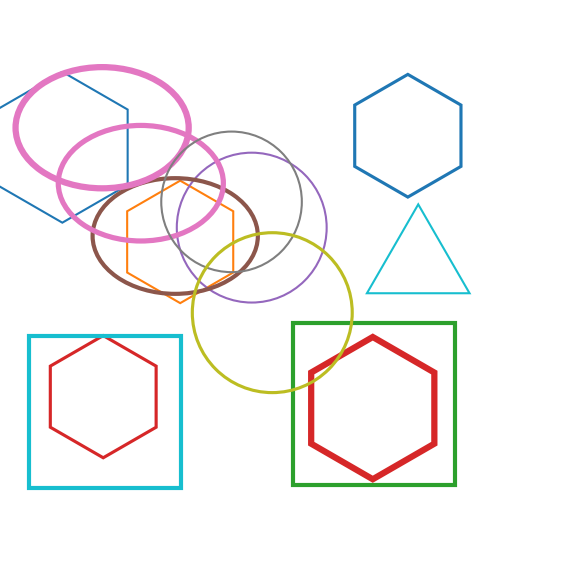[{"shape": "hexagon", "thickness": 1, "radius": 0.65, "center": [0.108, 0.744]}, {"shape": "hexagon", "thickness": 1.5, "radius": 0.53, "center": [0.706, 0.764]}, {"shape": "hexagon", "thickness": 1, "radius": 0.53, "center": [0.312, 0.58]}, {"shape": "square", "thickness": 2, "radius": 0.7, "center": [0.647, 0.299]}, {"shape": "hexagon", "thickness": 1.5, "radius": 0.53, "center": [0.179, 0.312]}, {"shape": "hexagon", "thickness": 3, "radius": 0.62, "center": [0.645, 0.292]}, {"shape": "circle", "thickness": 1, "radius": 0.65, "center": [0.436, 0.605]}, {"shape": "oval", "thickness": 2, "radius": 0.72, "center": [0.303, 0.59]}, {"shape": "oval", "thickness": 3, "radius": 0.75, "center": [0.177, 0.778]}, {"shape": "oval", "thickness": 2.5, "radius": 0.71, "center": [0.244, 0.682]}, {"shape": "circle", "thickness": 1, "radius": 0.61, "center": [0.401, 0.65]}, {"shape": "circle", "thickness": 1.5, "radius": 0.69, "center": [0.471, 0.458]}, {"shape": "square", "thickness": 2, "radius": 0.66, "center": [0.182, 0.286]}, {"shape": "triangle", "thickness": 1, "radius": 0.51, "center": [0.724, 0.543]}]